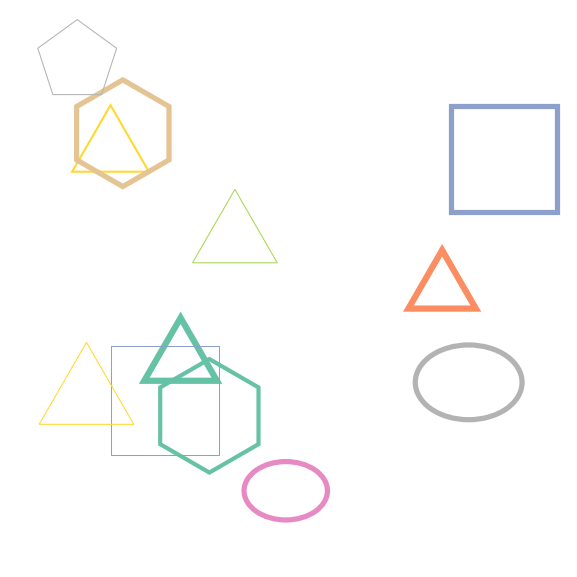[{"shape": "triangle", "thickness": 3, "radius": 0.36, "center": [0.313, 0.376]}, {"shape": "hexagon", "thickness": 2, "radius": 0.49, "center": [0.363, 0.279]}, {"shape": "triangle", "thickness": 3, "radius": 0.34, "center": [0.766, 0.498]}, {"shape": "square", "thickness": 0.5, "radius": 0.47, "center": [0.286, 0.306]}, {"shape": "square", "thickness": 2.5, "radius": 0.46, "center": [0.872, 0.724]}, {"shape": "oval", "thickness": 2.5, "radius": 0.36, "center": [0.495, 0.149]}, {"shape": "triangle", "thickness": 0.5, "radius": 0.42, "center": [0.407, 0.586]}, {"shape": "triangle", "thickness": 1, "radius": 0.38, "center": [0.191, 0.74]}, {"shape": "triangle", "thickness": 0.5, "radius": 0.47, "center": [0.15, 0.312]}, {"shape": "hexagon", "thickness": 2.5, "radius": 0.46, "center": [0.213, 0.768]}, {"shape": "oval", "thickness": 2.5, "radius": 0.46, "center": [0.812, 0.337]}, {"shape": "pentagon", "thickness": 0.5, "radius": 0.36, "center": [0.134, 0.893]}]